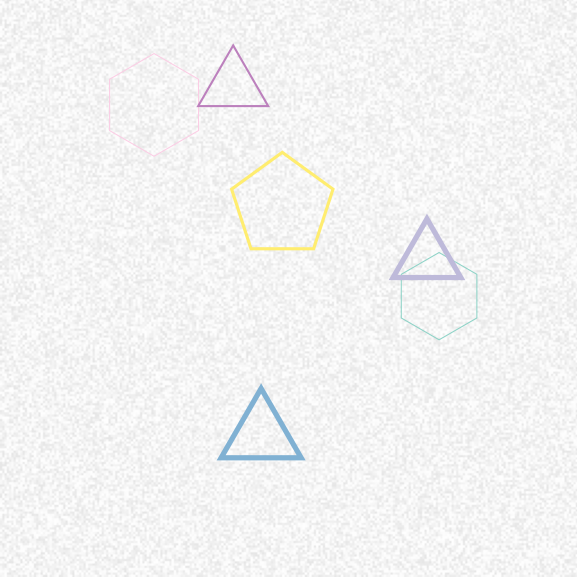[{"shape": "hexagon", "thickness": 0.5, "radius": 0.38, "center": [0.76, 0.486]}, {"shape": "triangle", "thickness": 2.5, "radius": 0.34, "center": [0.739, 0.552]}, {"shape": "triangle", "thickness": 2.5, "radius": 0.4, "center": [0.452, 0.246]}, {"shape": "hexagon", "thickness": 0.5, "radius": 0.44, "center": [0.267, 0.817]}, {"shape": "triangle", "thickness": 1, "radius": 0.35, "center": [0.404, 0.85]}, {"shape": "pentagon", "thickness": 1.5, "radius": 0.46, "center": [0.489, 0.643]}]